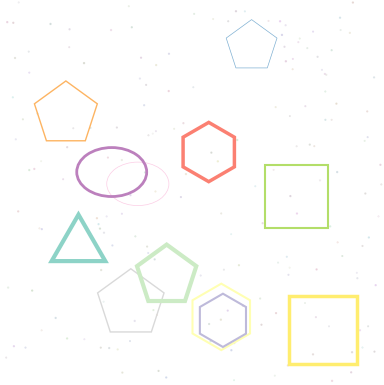[{"shape": "triangle", "thickness": 3, "radius": 0.4, "center": [0.204, 0.362]}, {"shape": "hexagon", "thickness": 1.5, "radius": 0.43, "center": [0.575, 0.177]}, {"shape": "hexagon", "thickness": 1.5, "radius": 0.35, "center": [0.579, 0.168]}, {"shape": "hexagon", "thickness": 2.5, "radius": 0.38, "center": [0.542, 0.605]}, {"shape": "pentagon", "thickness": 0.5, "radius": 0.35, "center": [0.653, 0.88]}, {"shape": "pentagon", "thickness": 1, "radius": 0.43, "center": [0.171, 0.704]}, {"shape": "square", "thickness": 1.5, "radius": 0.41, "center": [0.771, 0.489]}, {"shape": "oval", "thickness": 0.5, "radius": 0.4, "center": [0.358, 0.522]}, {"shape": "pentagon", "thickness": 1, "radius": 0.45, "center": [0.34, 0.211]}, {"shape": "oval", "thickness": 2, "radius": 0.45, "center": [0.29, 0.553]}, {"shape": "pentagon", "thickness": 3, "radius": 0.41, "center": [0.433, 0.284]}, {"shape": "square", "thickness": 2.5, "radius": 0.44, "center": [0.838, 0.143]}]